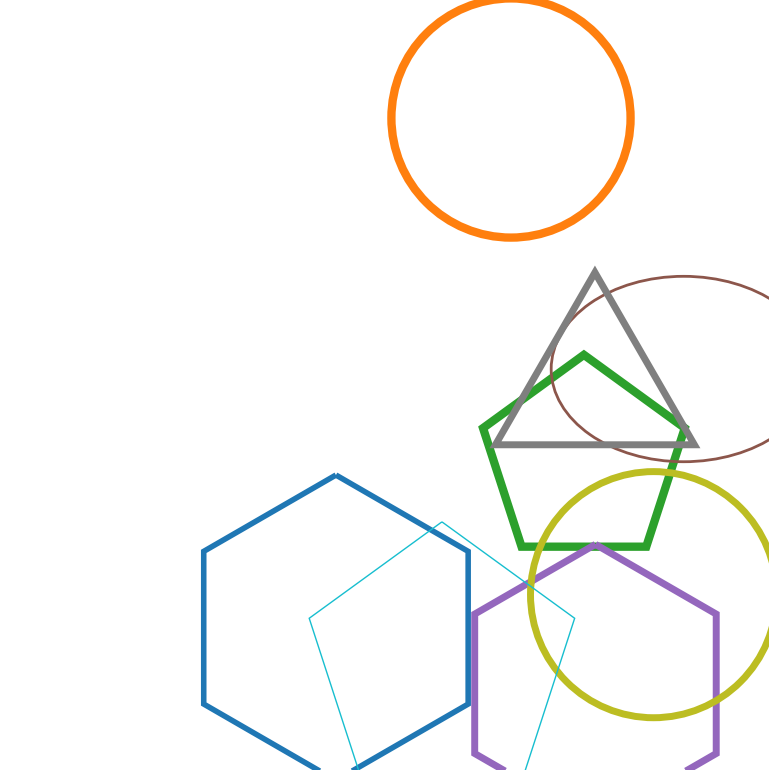[{"shape": "hexagon", "thickness": 2, "radius": 0.99, "center": [0.436, 0.185]}, {"shape": "circle", "thickness": 3, "radius": 0.78, "center": [0.664, 0.847]}, {"shape": "pentagon", "thickness": 3, "radius": 0.69, "center": [0.758, 0.401]}, {"shape": "hexagon", "thickness": 2.5, "radius": 0.91, "center": [0.773, 0.112]}, {"shape": "oval", "thickness": 1, "radius": 0.86, "center": [0.888, 0.521]}, {"shape": "triangle", "thickness": 2.5, "radius": 0.75, "center": [0.773, 0.497]}, {"shape": "circle", "thickness": 2.5, "radius": 0.8, "center": [0.849, 0.228]}, {"shape": "pentagon", "thickness": 0.5, "radius": 0.91, "center": [0.574, 0.141]}]